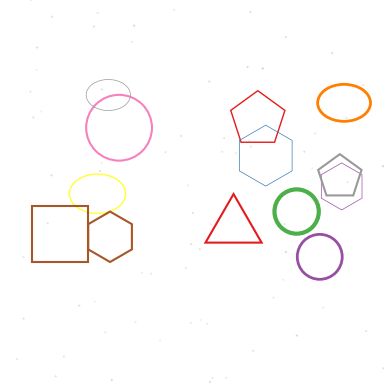[{"shape": "pentagon", "thickness": 1, "radius": 0.37, "center": [0.67, 0.69]}, {"shape": "triangle", "thickness": 1.5, "radius": 0.42, "center": [0.607, 0.412]}, {"shape": "hexagon", "thickness": 0.5, "radius": 0.4, "center": [0.69, 0.596]}, {"shape": "circle", "thickness": 3, "radius": 0.29, "center": [0.77, 0.451]}, {"shape": "circle", "thickness": 2, "radius": 0.29, "center": [0.83, 0.333]}, {"shape": "hexagon", "thickness": 0.5, "radius": 0.31, "center": [0.887, 0.516]}, {"shape": "oval", "thickness": 2, "radius": 0.34, "center": [0.894, 0.733]}, {"shape": "oval", "thickness": 1, "radius": 0.37, "center": [0.253, 0.497]}, {"shape": "hexagon", "thickness": 1.5, "radius": 0.33, "center": [0.286, 0.385]}, {"shape": "square", "thickness": 1.5, "radius": 0.36, "center": [0.156, 0.393]}, {"shape": "circle", "thickness": 1.5, "radius": 0.43, "center": [0.309, 0.668]}, {"shape": "oval", "thickness": 0.5, "radius": 0.29, "center": [0.281, 0.753]}, {"shape": "pentagon", "thickness": 1.5, "radius": 0.3, "center": [0.883, 0.54]}]